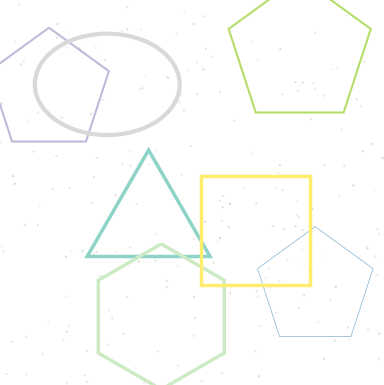[{"shape": "triangle", "thickness": 2.5, "radius": 0.92, "center": [0.386, 0.426]}, {"shape": "pentagon", "thickness": 1.5, "radius": 0.82, "center": [0.127, 0.765]}, {"shape": "pentagon", "thickness": 0.5, "radius": 0.79, "center": [0.819, 0.253]}, {"shape": "pentagon", "thickness": 1.5, "radius": 0.97, "center": [0.778, 0.865]}, {"shape": "oval", "thickness": 3, "radius": 0.94, "center": [0.279, 0.781]}, {"shape": "hexagon", "thickness": 2.5, "radius": 0.94, "center": [0.419, 0.178]}, {"shape": "square", "thickness": 2.5, "radius": 0.71, "center": [0.663, 0.402]}]